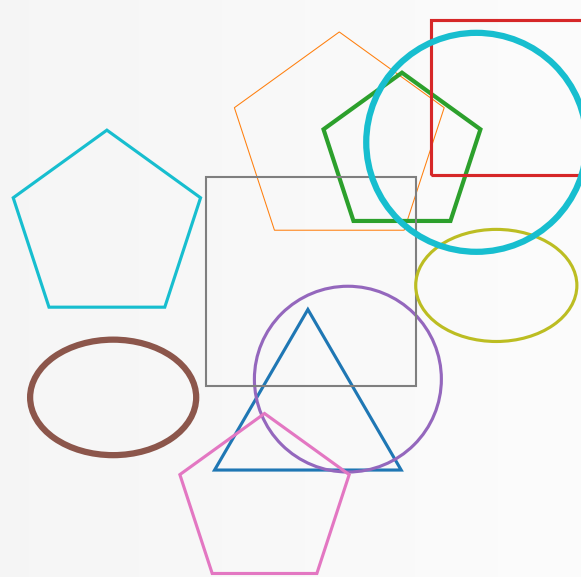[{"shape": "triangle", "thickness": 1.5, "radius": 0.93, "center": [0.53, 0.278]}, {"shape": "pentagon", "thickness": 0.5, "radius": 0.95, "center": [0.584, 0.754]}, {"shape": "pentagon", "thickness": 2, "radius": 0.71, "center": [0.692, 0.731]}, {"shape": "square", "thickness": 1.5, "radius": 0.67, "center": [0.876, 0.83]}, {"shape": "circle", "thickness": 1.5, "radius": 0.8, "center": [0.599, 0.343]}, {"shape": "oval", "thickness": 3, "radius": 0.71, "center": [0.195, 0.311]}, {"shape": "pentagon", "thickness": 1.5, "radius": 0.77, "center": [0.455, 0.13]}, {"shape": "square", "thickness": 1, "radius": 0.9, "center": [0.535, 0.511]}, {"shape": "oval", "thickness": 1.5, "radius": 0.69, "center": [0.854, 0.505]}, {"shape": "circle", "thickness": 3, "radius": 0.95, "center": [0.82, 0.753]}, {"shape": "pentagon", "thickness": 1.5, "radius": 0.85, "center": [0.184, 0.604]}]